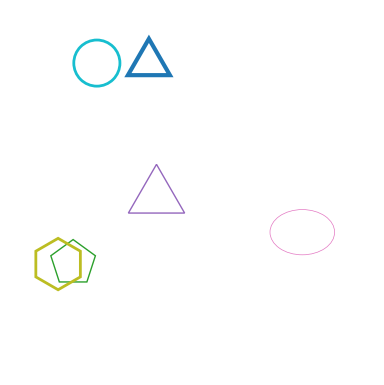[{"shape": "triangle", "thickness": 3, "radius": 0.31, "center": [0.387, 0.836]}, {"shape": "pentagon", "thickness": 1, "radius": 0.3, "center": [0.19, 0.317]}, {"shape": "triangle", "thickness": 1, "radius": 0.42, "center": [0.407, 0.489]}, {"shape": "oval", "thickness": 0.5, "radius": 0.42, "center": [0.785, 0.397]}, {"shape": "hexagon", "thickness": 2, "radius": 0.33, "center": [0.151, 0.314]}, {"shape": "circle", "thickness": 2, "radius": 0.3, "center": [0.252, 0.836]}]